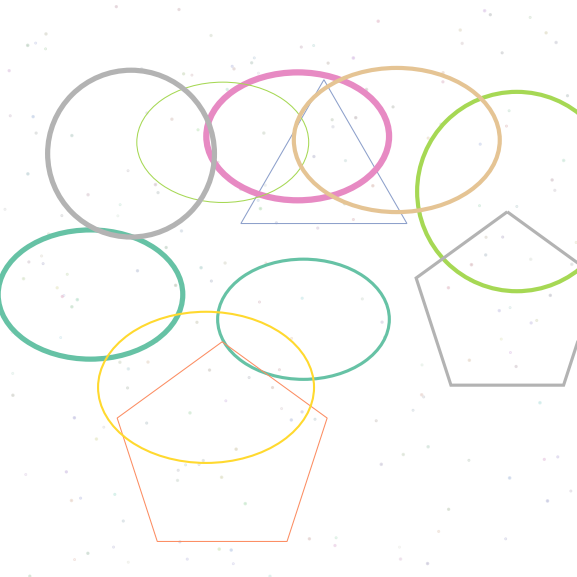[{"shape": "oval", "thickness": 2.5, "radius": 0.8, "center": [0.157, 0.489]}, {"shape": "oval", "thickness": 1.5, "radius": 0.74, "center": [0.526, 0.446]}, {"shape": "pentagon", "thickness": 0.5, "radius": 0.96, "center": [0.385, 0.216]}, {"shape": "triangle", "thickness": 0.5, "radius": 0.83, "center": [0.561, 0.695]}, {"shape": "oval", "thickness": 3, "radius": 0.79, "center": [0.515, 0.763]}, {"shape": "circle", "thickness": 2, "radius": 0.86, "center": [0.895, 0.667]}, {"shape": "oval", "thickness": 0.5, "radius": 0.74, "center": [0.386, 0.753]}, {"shape": "oval", "thickness": 1, "radius": 0.93, "center": [0.357, 0.328]}, {"shape": "oval", "thickness": 2, "radius": 0.89, "center": [0.687, 0.757]}, {"shape": "circle", "thickness": 2.5, "radius": 0.72, "center": [0.227, 0.733]}, {"shape": "pentagon", "thickness": 1.5, "radius": 0.83, "center": [0.878, 0.466]}]